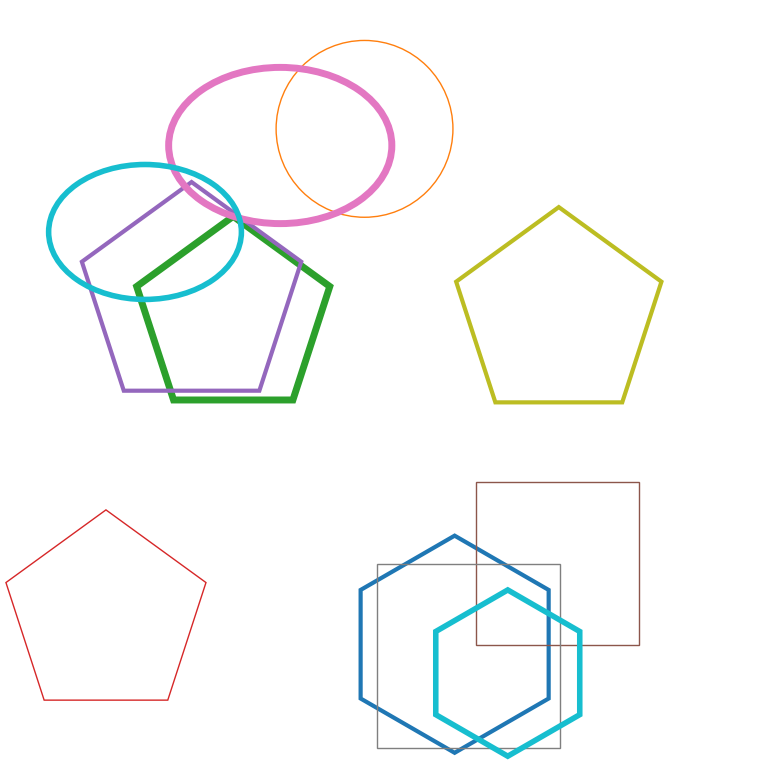[{"shape": "hexagon", "thickness": 1.5, "radius": 0.7, "center": [0.59, 0.163]}, {"shape": "circle", "thickness": 0.5, "radius": 0.57, "center": [0.473, 0.833]}, {"shape": "pentagon", "thickness": 2.5, "radius": 0.66, "center": [0.303, 0.587]}, {"shape": "pentagon", "thickness": 0.5, "radius": 0.68, "center": [0.138, 0.201]}, {"shape": "pentagon", "thickness": 1.5, "radius": 0.75, "center": [0.249, 0.614]}, {"shape": "square", "thickness": 0.5, "radius": 0.53, "center": [0.724, 0.268]}, {"shape": "oval", "thickness": 2.5, "radius": 0.72, "center": [0.364, 0.811]}, {"shape": "square", "thickness": 0.5, "radius": 0.6, "center": [0.608, 0.148]}, {"shape": "pentagon", "thickness": 1.5, "radius": 0.7, "center": [0.726, 0.591]}, {"shape": "hexagon", "thickness": 2, "radius": 0.54, "center": [0.659, 0.126]}, {"shape": "oval", "thickness": 2, "radius": 0.63, "center": [0.188, 0.699]}]